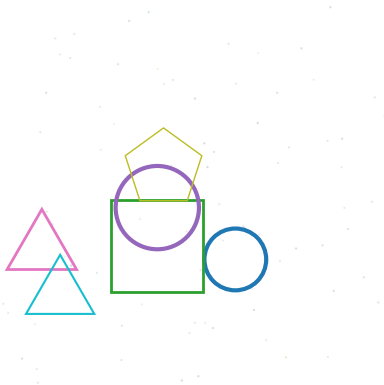[{"shape": "circle", "thickness": 3, "radius": 0.4, "center": [0.611, 0.326]}, {"shape": "square", "thickness": 2, "radius": 0.6, "center": [0.407, 0.362]}, {"shape": "circle", "thickness": 3, "radius": 0.54, "center": [0.409, 0.461]}, {"shape": "triangle", "thickness": 2, "radius": 0.52, "center": [0.109, 0.352]}, {"shape": "pentagon", "thickness": 1, "radius": 0.52, "center": [0.425, 0.563]}, {"shape": "triangle", "thickness": 1.5, "radius": 0.51, "center": [0.156, 0.236]}]